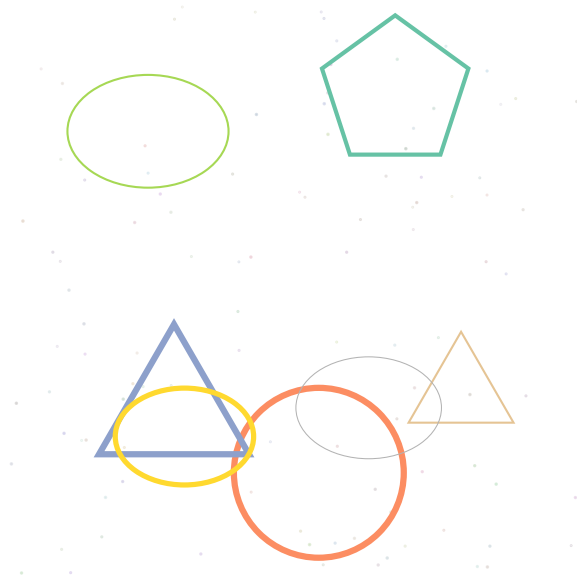[{"shape": "pentagon", "thickness": 2, "radius": 0.67, "center": [0.684, 0.839]}, {"shape": "circle", "thickness": 3, "radius": 0.74, "center": [0.552, 0.18]}, {"shape": "triangle", "thickness": 3, "radius": 0.75, "center": [0.301, 0.288]}, {"shape": "oval", "thickness": 1, "radius": 0.7, "center": [0.256, 0.772]}, {"shape": "oval", "thickness": 2.5, "radius": 0.6, "center": [0.319, 0.243]}, {"shape": "triangle", "thickness": 1, "radius": 0.52, "center": [0.798, 0.32]}, {"shape": "oval", "thickness": 0.5, "radius": 0.63, "center": [0.638, 0.293]}]